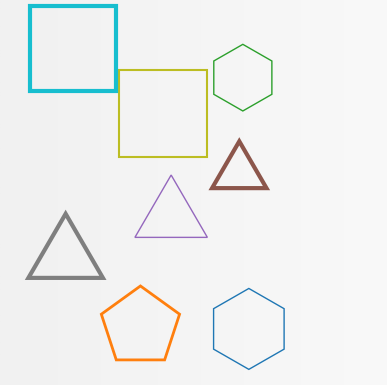[{"shape": "hexagon", "thickness": 1, "radius": 0.53, "center": [0.642, 0.146]}, {"shape": "pentagon", "thickness": 2, "radius": 0.53, "center": [0.362, 0.151]}, {"shape": "hexagon", "thickness": 1, "radius": 0.43, "center": [0.627, 0.798]}, {"shape": "triangle", "thickness": 1, "radius": 0.54, "center": [0.442, 0.437]}, {"shape": "triangle", "thickness": 3, "radius": 0.41, "center": [0.618, 0.552]}, {"shape": "triangle", "thickness": 3, "radius": 0.55, "center": [0.169, 0.334]}, {"shape": "square", "thickness": 1.5, "radius": 0.57, "center": [0.421, 0.704]}, {"shape": "square", "thickness": 3, "radius": 0.55, "center": [0.189, 0.874]}]